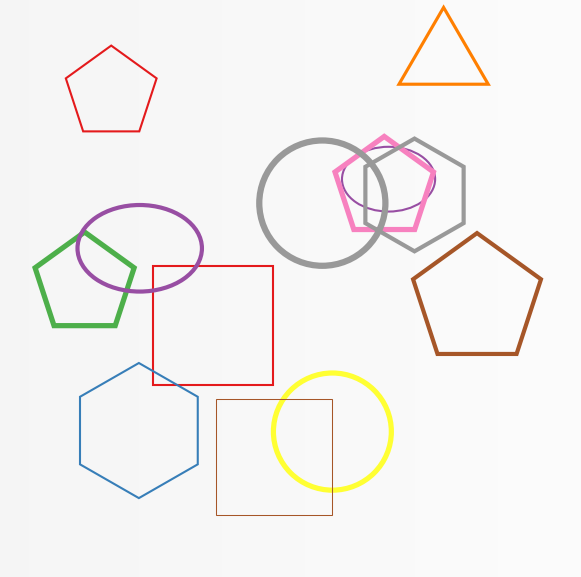[{"shape": "square", "thickness": 1, "radius": 0.52, "center": [0.366, 0.436]}, {"shape": "pentagon", "thickness": 1, "radius": 0.41, "center": [0.191, 0.838]}, {"shape": "hexagon", "thickness": 1, "radius": 0.58, "center": [0.239, 0.254]}, {"shape": "pentagon", "thickness": 2.5, "radius": 0.45, "center": [0.146, 0.508]}, {"shape": "oval", "thickness": 2, "radius": 0.54, "center": [0.24, 0.569]}, {"shape": "oval", "thickness": 1, "radius": 0.4, "center": [0.668, 0.689]}, {"shape": "triangle", "thickness": 1.5, "radius": 0.44, "center": [0.763, 0.898]}, {"shape": "circle", "thickness": 2.5, "radius": 0.51, "center": [0.572, 0.252]}, {"shape": "pentagon", "thickness": 2, "radius": 0.58, "center": [0.821, 0.48]}, {"shape": "square", "thickness": 0.5, "radius": 0.5, "center": [0.471, 0.208]}, {"shape": "pentagon", "thickness": 2.5, "radius": 0.45, "center": [0.661, 0.674]}, {"shape": "circle", "thickness": 3, "radius": 0.54, "center": [0.555, 0.647]}, {"shape": "hexagon", "thickness": 2, "radius": 0.49, "center": [0.713, 0.662]}]